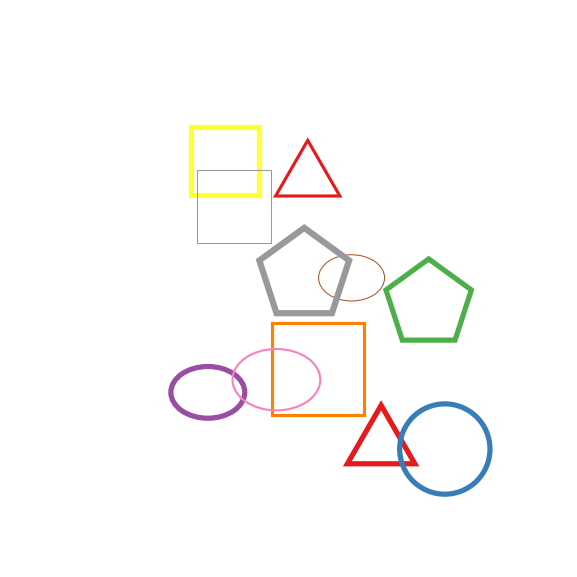[{"shape": "triangle", "thickness": 2.5, "radius": 0.34, "center": [0.66, 0.23]}, {"shape": "triangle", "thickness": 1.5, "radius": 0.32, "center": [0.533, 0.692]}, {"shape": "circle", "thickness": 2.5, "radius": 0.39, "center": [0.77, 0.222]}, {"shape": "pentagon", "thickness": 2.5, "radius": 0.39, "center": [0.742, 0.473]}, {"shape": "oval", "thickness": 2.5, "radius": 0.32, "center": [0.36, 0.32]}, {"shape": "square", "thickness": 1.5, "radius": 0.4, "center": [0.551, 0.36]}, {"shape": "square", "thickness": 2.5, "radius": 0.29, "center": [0.39, 0.72]}, {"shape": "oval", "thickness": 0.5, "radius": 0.29, "center": [0.609, 0.518]}, {"shape": "oval", "thickness": 1, "radius": 0.38, "center": [0.479, 0.342]}, {"shape": "square", "thickness": 0.5, "radius": 0.32, "center": [0.405, 0.641]}, {"shape": "pentagon", "thickness": 3, "radius": 0.41, "center": [0.527, 0.523]}]